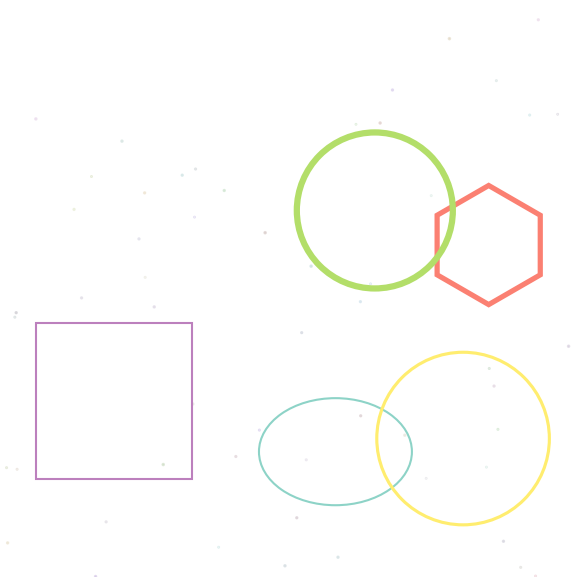[{"shape": "oval", "thickness": 1, "radius": 0.66, "center": [0.581, 0.217]}, {"shape": "hexagon", "thickness": 2.5, "radius": 0.52, "center": [0.846, 0.575]}, {"shape": "circle", "thickness": 3, "radius": 0.68, "center": [0.649, 0.635]}, {"shape": "square", "thickness": 1, "radius": 0.68, "center": [0.197, 0.304]}, {"shape": "circle", "thickness": 1.5, "radius": 0.75, "center": [0.802, 0.24]}]